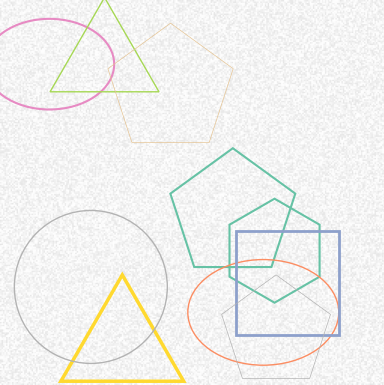[{"shape": "hexagon", "thickness": 1.5, "radius": 0.68, "center": [0.713, 0.349]}, {"shape": "pentagon", "thickness": 1.5, "radius": 0.85, "center": [0.605, 0.444]}, {"shape": "oval", "thickness": 1, "radius": 0.98, "center": [0.684, 0.189]}, {"shape": "square", "thickness": 2, "radius": 0.67, "center": [0.746, 0.265]}, {"shape": "oval", "thickness": 1.5, "radius": 0.84, "center": [0.128, 0.833]}, {"shape": "triangle", "thickness": 1, "radius": 0.82, "center": [0.272, 0.843]}, {"shape": "triangle", "thickness": 2.5, "radius": 0.92, "center": [0.318, 0.102]}, {"shape": "pentagon", "thickness": 0.5, "radius": 0.86, "center": [0.443, 0.769]}, {"shape": "circle", "thickness": 1, "radius": 0.99, "center": [0.236, 0.255]}, {"shape": "pentagon", "thickness": 0.5, "radius": 0.74, "center": [0.717, 0.137]}]